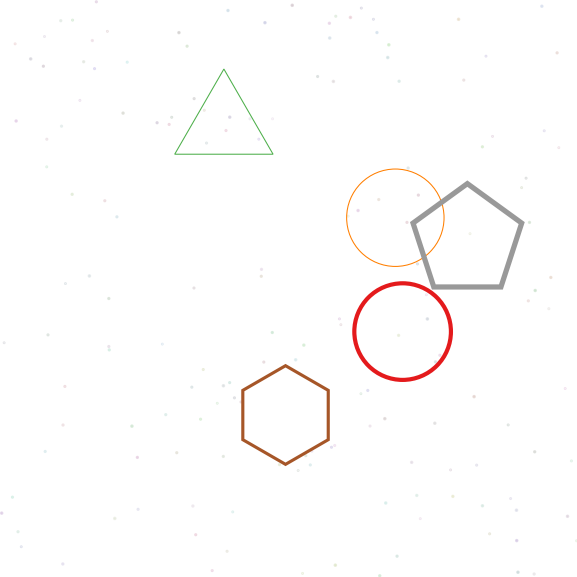[{"shape": "circle", "thickness": 2, "radius": 0.42, "center": [0.697, 0.425]}, {"shape": "triangle", "thickness": 0.5, "radius": 0.49, "center": [0.388, 0.781]}, {"shape": "circle", "thickness": 0.5, "radius": 0.42, "center": [0.685, 0.622]}, {"shape": "hexagon", "thickness": 1.5, "radius": 0.43, "center": [0.494, 0.28]}, {"shape": "pentagon", "thickness": 2.5, "radius": 0.49, "center": [0.809, 0.582]}]